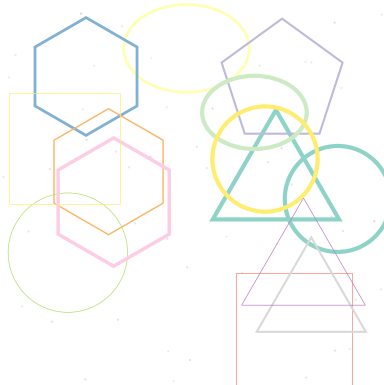[{"shape": "circle", "thickness": 3, "radius": 0.69, "center": [0.877, 0.483]}, {"shape": "triangle", "thickness": 3, "radius": 0.95, "center": [0.717, 0.525]}, {"shape": "oval", "thickness": 2, "radius": 0.81, "center": [0.484, 0.874]}, {"shape": "pentagon", "thickness": 1.5, "radius": 0.83, "center": [0.733, 0.786]}, {"shape": "square", "thickness": 0.5, "radius": 0.75, "center": [0.764, 0.142]}, {"shape": "hexagon", "thickness": 2, "radius": 0.76, "center": [0.223, 0.801]}, {"shape": "hexagon", "thickness": 1, "radius": 0.82, "center": [0.282, 0.554]}, {"shape": "circle", "thickness": 0.5, "radius": 0.78, "center": [0.176, 0.344]}, {"shape": "hexagon", "thickness": 2.5, "radius": 0.83, "center": [0.295, 0.475]}, {"shape": "triangle", "thickness": 1.5, "radius": 0.82, "center": [0.808, 0.22]}, {"shape": "triangle", "thickness": 0.5, "radius": 0.93, "center": [0.788, 0.3]}, {"shape": "oval", "thickness": 3, "radius": 0.68, "center": [0.661, 0.708]}, {"shape": "circle", "thickness": 3, "radius": 0.68, "center": [0.688, 0.587]}, {"shape": "square", "thickness": 0.5, "radius": 0.72, "center": [0.168, 0.614]}]